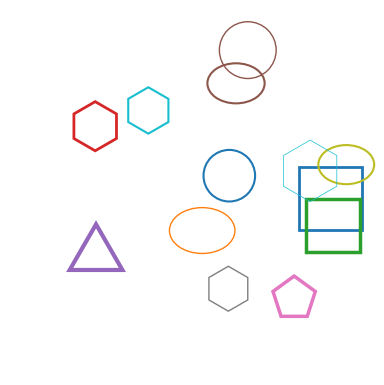[{"shape": "circle", "thickness": 1.5, "radius": 0.33, "center": [0.596, 0.544]}, {"shape": "square", "thickness": 2, "radius": 0.41, "center": [0.858, 0.485]}, {"shape": "oval", "thickness": 1, "radius": 0.43, "center": [0.525, 0.401]}, {"shape": "square", "thickness": 2.5, "radius": 0.35, "center": [0.865, 0.414]}, {"shape": "hexagon", "thickness": 2, "radius": 0.32, "center": [0.247, 0.672]}, {"shape": "triangle", "thickness": 3, "radius": 0.4, "center": [0.249, 0.338]}, {"shape": "circle", "thickness": 1, "radius": 0.37, "center": [0.644, 0.87]}, {"shape": "oval", "thickness": 1.5, "radius": 0.37, "center": [0.613, 0.784]}, {"shape": "pentagon", "thickness": 2.5, "radius": 0.29, "center": [0.764, 0.225]}, {"shape": "hexagon", "thickness": 1, "radius": 0.29, "center": [0.593, 0.25]}, {"shape": "oval", "thickness": 1.5, "radius": 0.36, "center": [0.899, 0.572]}, {"shape": "hexagon", "thickness": 1.5, "radius": 0.3, "center": [0.385, 0.713]}, {"shape": "hexagon", "thickness": 0.5, "radius": 0.4, "center": [0.806, 0.556]}]